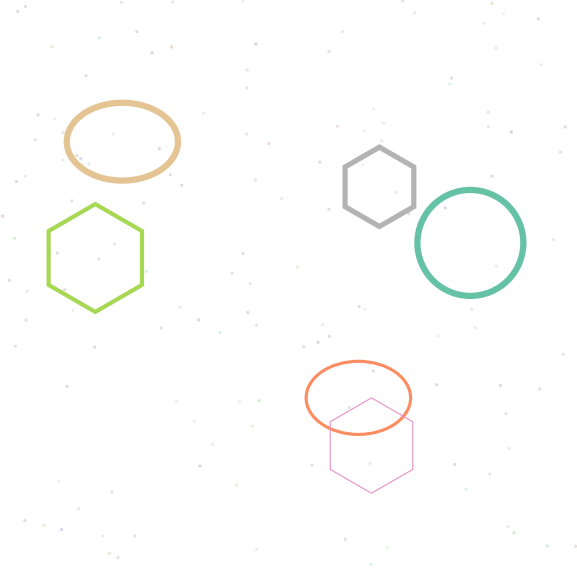[{"shape": "circle", "thickness": 3, "radius": 0.46, "center": [0.814, 0.578]}, {"shape": "oval", "thickness": 1.5, "radius": 0.45, "center": [0.621, 0.31]}, {"shape": "hexagon", "thickness": 0.5, "radius": 0.41, "center": [0.643, 0.228]}, {"shape": "hexagon", "thickness": 2, "radius": 0.47, "center": [0.165, 0.552]}, {"shape": "oval", "thickness": 3, "radius": 0.48, "center": [0.212, 0.754]}, {"shape": "hexagon", "thickness": 2.5, "radius": 0.34, "center": [0.657, 0.676]}]